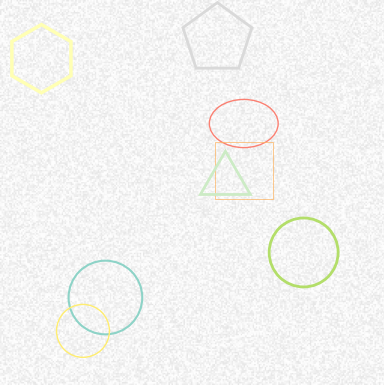[{"shape": "circle", "thickness": 1.5, "radius": 0.48, "center": [0.274, 0.227]}, {"shape": "hexagon", "thickness": 2.5, "radius": 0.44, "center": [0.108, 0.848]}, {"shape": "oval", "thickness": 1, "radius": 0.45, "center": [0.633, 0.679]}, {"shape": "square", "thickness": 0.5, "radius": 0.37, "center": [0.633, 0.557]}, {"shape": "circle", "thickness": 2, "radius": 0.45, "center": [0.789, 0.344]}, {"shape": "pentagon", "thickness": 2, "radius": 0.47, "center": [0.565, 0.899]}, {"shape": "triangle", "thickness": 2, "radius": 0.37, "center": [0.585, 0.532]}, {"shape": "circle", "thickness": 1, "radius": 0.34, "center": [0.216, 0.141]}]